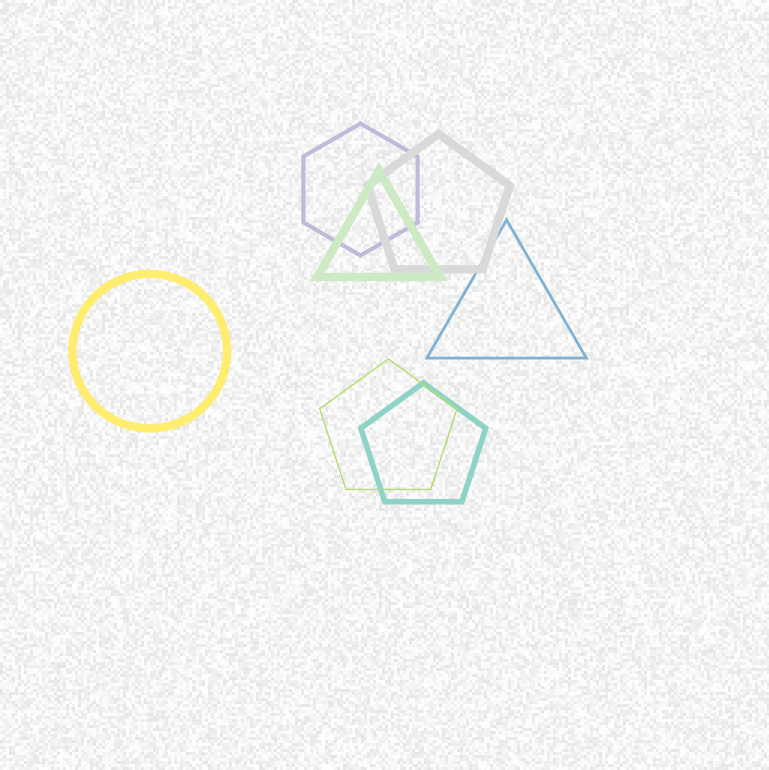[{"shape": "pentagon", "thickness": 2, "radius": 0.43, "center": [0.55, 0.417]}, {"shape": "hexagon", "thickness": 1.5, "radius": 0.43, "center": [0.468, 0.754]}, {"shape": "triangle", "thickness": 1, "radius": 0.6, "center": [0.658, 0.595]}, {"shape": "pentagon", "thickness": 0.5, "radius": 0.47, "center": [0.504, 0.44]}, {"shape": "pentagon", "thickness": 3, "radius": 0.49, "center": [0.57, 0.729]}, {"shape": "triangle", "thickness": 3, "radius": 0.46, "center": [0.492, 0.686]}, {"shape": "circle", "thickness": 3, "radius": 0.5, "center": [0.194, 0.544]}]